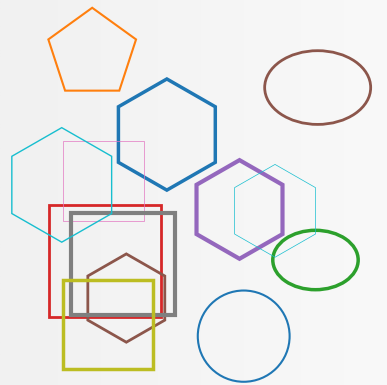[{"shape": "circle", "thickness": 1.5, "radius": 0.59, "center": [0.629, 0.127]}, {"shape": "hexagon", "thickness": 2.5, "radius": 0.72, "center": [0.431, 0.651]}, {"shape": "pentagon", "thickness": 1.5, "radius": 0.59, "center": [0.238, 0.861]}, {"shape": "oval", "thickness": 2.5, "radius": 0.55, "center": [0.814, 0.325]}, {"shape": "square", "thickness": 2, "radius": 0.73, "center": [0.271, 0.322]}, {"shape": "hexagon", "thickness": 3, "radius": 0.64, "center": [0.618, 0.456]}, {"shape": "oval", "thickness": 2, "radius": 0.68, "center": [0.82, 0.773]}, {"shape": "hexagon", "thickness": 2, "radius": 0.57, "center": [0.326, 0.226]}, {"shape": "square", "thickness": 0.5, "radius": 0.52, "center": [0.267, 0.53]}, {"shape": "square", "thickness": 3, "radius": 0.67, "center": [0.317, 0.314]}, {"shape": "square", "thickness": 2.5, "radius": 0.58, "center": [0.279, 0.158]}, {"shape": "hexagon", "thickness": 0.5, "radius": 0.6, "center": [0.71, 0.452]}, {"shape": "hexagon", "thickness": 1, "radius": 0.74, "center": [0.159, 0.52]}]